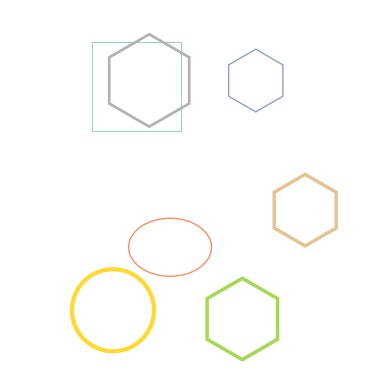[{"shape": "square", "thickness": 0.5, "radius": 0.58, "center": [0.356, 0.776]}, {"shape": "oval", "thickness": 1, "radius": 0.54, "center": [0.442, 0.358]}, {"shape": "hexagon", "thickness": 1, "radius": 0.41, "center": [0.664, 0.791]}, {"shape": "hexagon", "thickness": 2.5, "radius": 0.53, "center": [0.629, 0.172]}, {"shape": "circle", "thickness": 3, "radius": 0.53, "center": [0.293, 0.194]}, {"shape": "hexagon", "thickness": 2.5, "radius": 0.46, "center": [0.793, 0.454]}, {"shape": "hexagon", "thickness": 2, "radius": 0.6, "center": [0.388, 0.791]}]